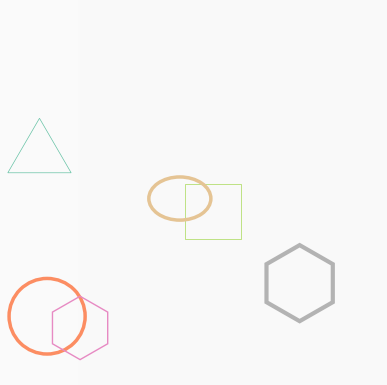[{"shape": "triangle", "thickness": 0.5, "radius": 0.47, "center": [0.102, 0.598]}, {"shape": "circle", "thickness": 2.5, "radius": 0.49, "center": [0.122, 0.179]}, {"shape": "hexagon", "thickness": 1, "radius": 0.41, "center": [0.207, 0.148]}, {"shape": "square", "thickness": 0.5, "radius": 0.36, "center": [0.55, 0.451]}, {"shape": "oval", "thickness": 2.5, "radius": 0.4, "center": [0.464, 0.484]}, {"shape": "hexagon", "thickness": 3, "radius": 0.49, "center": [0.773, 0.265]}]